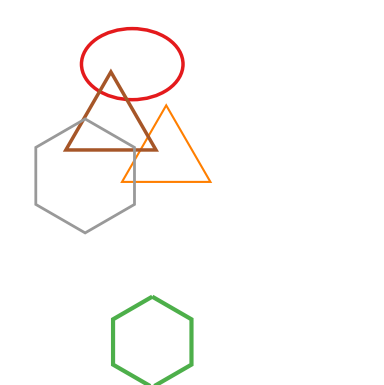[{"shape": "oval", "thickness": 2.5, "radius": 0.66, "center": [0.343, 0.833]}, {"shape": "hexagon", "thickness": 3, "radius": 0.59, "center": [0.395, 0.112]}, {"shape": "triangle", "thickness": 1.5, "radius": 0.66, "center": [0.432, 0.594]}, {"shape": "triangle", "thickness": 2.5, "radius": 0.68, "center": [0.288, 0.678]}, {"shape": "hexagon", "thickness": 2, "radius": 0.74, "center": [0.221, 0.543]}]